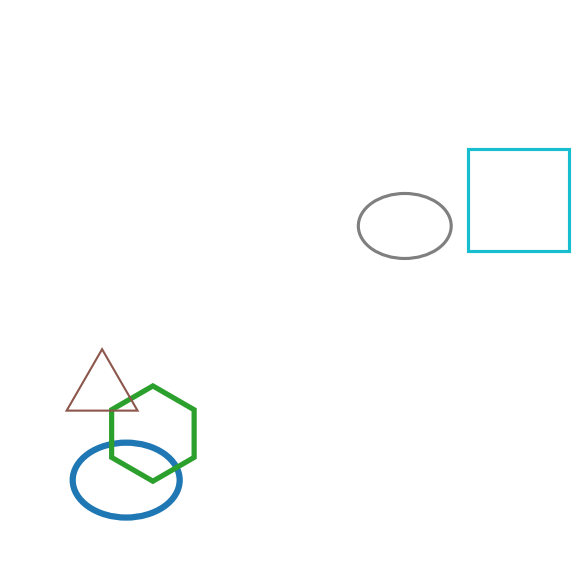[{"shape": "oval", "thickness": 3, "radius": 0.46, "center": [0.219, 0.168]}, {"shape": "hexagon", "thickness": 2.5, "radius": 0.41, "center": [0.265, 0.248]}, {"shape": "triangle", "thickness": 1, "radius": 0.35, "center": [0.177, 0.324]}, {"shape": "oval", "thickness": 1.5, "radius": 0.4, "center": [0.701, 0.608]}, {"shape": "square", "thickness": 1.5, "radius": 0.44, "center": [0.898, 0.652]}]